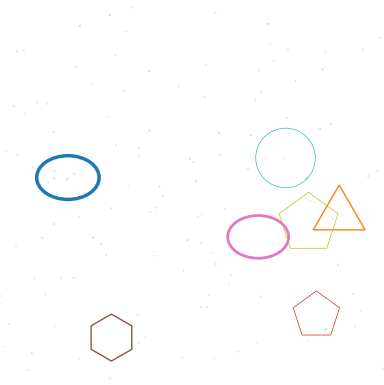[{"shape": "oval", "thickness": 2.5, "radius": 0.41, "center": [0.176, 0.539]}, {"shape": "triangle", "thickness": 1, "radius": 0.39, "center": [0.881, 0.442]}, {"shape": "pentagon", "thickness": 0.5, "radius": 0.32, "center": [0.822, 0.181]}, {"shape": "hexagon", "thickness": 1, "radius": 0.3, "center": [0.289, 0.123]}, {"shape": "oval", "thickness": 2, "radius": 0.4, "center": [0.671, 0.385]}, {"shape": "pentagon", "thickness": 0.5, "radius": 0.4, "center": [0.801, 0.42]}, {"shape": "circle", "thickness": 0.5, "radius": 0.39, "center": [0.742, 0.59]}]